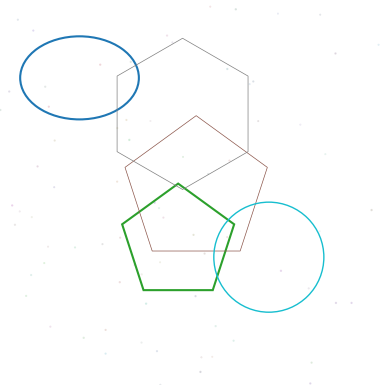[{"shape": "oval", "thickness": 1.5, "radius": 0.77, "center": [0.207, 0.798]}, {"shape": "pentagon", "thickness": 1.5, "radius": 0.76, "center": [0.463, 0.37]}, {"shape": "pentagon", "thickness": 0.5, "radius": 0.97, "center": [0.51, 0.505]}, {"shape": "hexagon", "thickness": 0.5, "radius": 0.98, "center": [0.474, 0.704]}, {"shape": "circle", "thickness": 1, "radius": 0.71, "center": [0.698, 0.332]}]